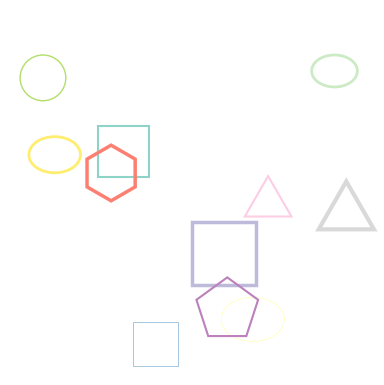[{"shape": "square", "thickness": 1.5, "radius": 0.33, "center": [0.32, 0.607]}, {"shape": "oval", "thickness": 0.5, "radius": 0.41, "center": [0.657, 0.171]}, {"shape": "square", "thickness": 2.5, "radius": 0.41, "center": [0.582, 0.342]}, {"shape": "hexagon", "thickness": 2.5, "radius": 0.36, "center": [0.289, 0.551]}, {"shape": "square", "thickness": 0.5, "radius": 0.29, "center": [0.403, 0.107]}, {"shape": "circle", "thickness": 1, "radius": 0.3, "center": [0.112, 0.798]}, {"shape": "triangle", "thickness": 1.5, "radius": 0.35, "center": [0.696, 0.473]}, {"shape": "triangle", "thickness": 3, "radius": 0.41, "center": [0.9, 0.446]}, {"shape": "pentagon", "thickness": 1.5, "radius": 0.42, "center": [0.59, 0.195]}, {"shape": "oval", "thickness": 2, "radius": 0.3, "center": [0.869, 0.816]}, {"shape": "oval", "thickness": 2, "radius": 0.34, "center": [0.142, 0.598]}]